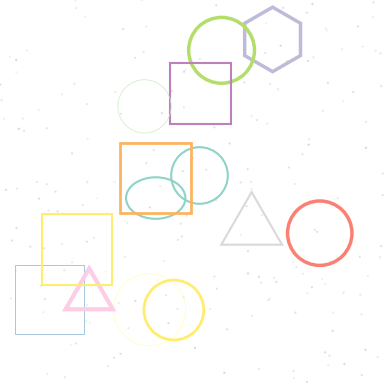[{"shape": "circle", "thickness": 1.5, "radius": 0.37, "center": [0.518, 0.544]}, {"shape": "oval", "thickness": 1.5, "radius": 0.39, "center": [0.404, 0.486]}, {"shape": "circle", "thickness": 0.5, "radius": 0.47, "center": [0.389, 0.195]}, {"shape": "hexagon", "thickness": 2.5, "radius": 0.42, "center": [0.708, 0.898]}, {"shape": "circle", "thickness": 2.5, "radius": 0.42, "center": [0.831, 0.394]}, {"shape": "square", "thickness": 0.5, "radius": 0.45, "center": [0.128, 0.222]}, {"shape": "square", "thickness": 2, "radius": 0.46, "center": [0.404, 0.537]}, {"shape": "circle", "thickness": 2.5, "radius": 0.43, "center": [0.576, 0.869]}, {"shape": "triangle", "thickness": 3, "radius": 0.35, "center": [0.232, 0.232]}, {"shape": "triangle", "thickness": 1.5, "radius": 0.46, "center": [0.654, 0.41]}, {"shape": "square", "thickness": 1.5, "radius": 0.4, "center": [0.52, 0.757]}, {"shape": "circle", "thickness": 0.5, "radius": 0.35, "center": [0.375, 0.724]}, {"shape": "circle", "thickness": 2, "radius": 0.39, "center": [0.452, 0.195]}, {"shape": "square", "thickness": 1.5, "radius": 0.46, "center": [0.2, 0.352]}]